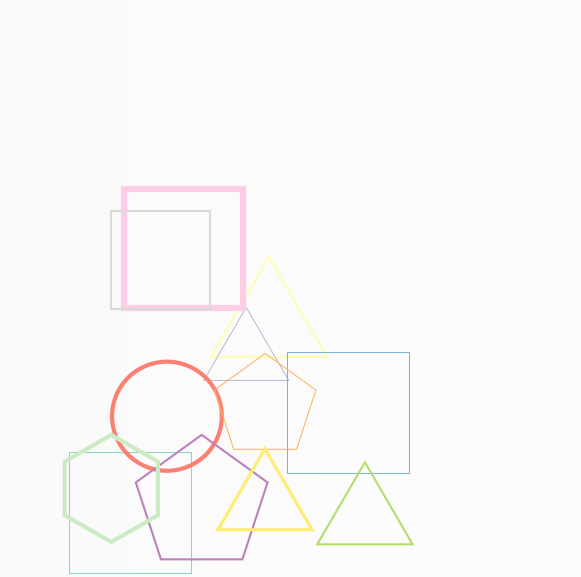[{"shape": "square", "thickness": 0.5, "radius": 0.52, "center": [0.224, 0.111]}, {"shape": "triangle", "thickness": 1, "radius": 0.58, "center": [0.463, 0.439]}, {"shape": "triangle", "thickness": 0.5, "radius": 0.42, "center": [0.424, 0.383]}, {"shape": "circle", "thickness": 2, "radius": 0.47, "center": [0.287, 0.278]}, {"shape": "square", "thickness": 0.5, "radius": 0.52, "center": [0.599, 0.284]}, {"shape": "pentagon", "thickness": 0.5, "radius": 0.46, "center": [0.456, 0.295]}, {"shape": "triangle", "thickness": 1, "radius": 0.47, "center": [0.628, 0.104]}, {"shape": "square", "thickness": 3, "radius": 0.51, "center": [0.315, 0.568]}, {"shape": "square", "thickness": 1, "radius": 0.42, "center": [0.276, 0.549]}, {"shape": "pentagon", "thickness": 1, "radius": 0.6, "center": [0.347, 0.127]}, {"shape": "hexagon", "thickness": 2, "radius": 0.46, "center": [0.191, 0.153]}, {"shape": "triangle", "thickness": 1.5, "radius": 0.47, "center": [0.456, 0.129]}]